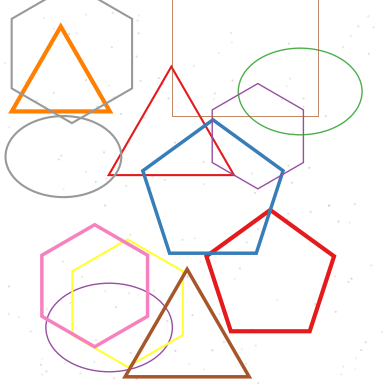[{"shape": "triangle", "thickness": 1.5, "radius": 0.94, "center": [0.445, 0.639]}, {"shape": "pentagon", "thickness": 3, "radius": 0.87, "center": [0.702, 0.281]}, {"shape": "pentagon", "thickness": 2.5, "radius": 0.96, "center": [0.553, 0.497]}, {"shape": "oval", "thickness": 1, "radius": 0.8, "center": [0.78, 0.762]}, {"shape": "hexagon", "thickness": 1, "radius": 0.68, "center": [0.67, 0.646]}, {"shape": "oval", "thickness": 1, "radius": 0.82, "center": [0.283, 0.149]}, {"shape": "triangle", "thickness": 3, "radius": 0.74, "center": [0.158, 0.784]}, {"shape": "hexagon", "thickness": 1.5, "radius": 0.83, "center": [0.331, 0.213]}, {"shape": "triangle", "thickness": 2.5, "radius": 0.93, "center": [0.486, 0.114]}, {"shape": "square", "thickness": 0.5, "radius": 0.94, "center": [0.636, 0.887]}, {"shape": "hexagon", "thickness": 2.5, "radius": 0.79, "center": [0.246, 0.258]}, {"shape": "oval", "thickness": 1.5, "radius": 0.75, "center": [0.165, 0.593]}, {"shape": "hexagon", "thickness": 1.5, "radius": 0.9, "center": [0.187, 0.861]}]